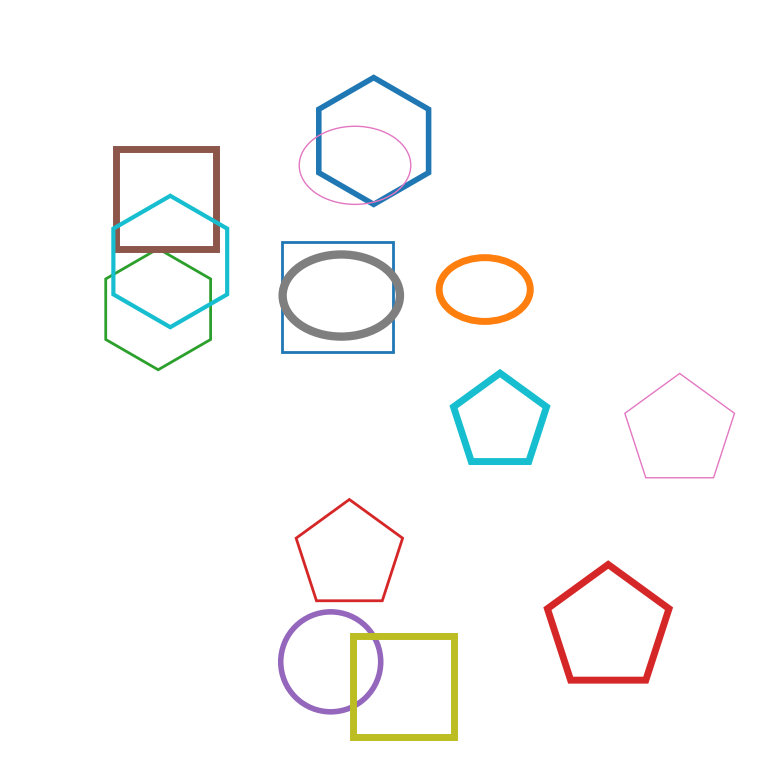[{"shape": "square", "thickness": 1, "radius": 0.36, "center": [0.438, 0.614]}, {"shape": "hexagon", "thickness": 2, "radius": 0.41, "center": [0.485, 0.817]}, {"shape": "oval", "thickness": 2.5, "radius": 0.3, "center": [0.63, 0.624]}, {"shape": "hexagon", "thickness": 1, "radius": 0.39, "center": [0.205, 0.598]}, {"shape": "pentagon", "thickness": 2.5, "radius": 0.42, "center": [0.79, 0.184]}, {"shape": "pentagon", "thickness": 1, "radius": 0.36, "center": [0.454, 0.279]}, {"shape": "circle", "thickness": 2, "radius": 0.32, "center": [0.43, 0.14]}, {"shape": "square", "thickness": 2.5, "radius": 0.32, "center": [0.215, 0.742]}, {"shape": "oval", "thickness": 0.5, "radius": 0.36, "center": [0.461, 0.785]}, {"shape": "pentagon", "thickness": 0.5, "radius": 0.37, "center": [0.883, 0.44]}, {"shape": "oval", "thickness": 3, "radius": 0.38, "center": [0.443, 0.616]}, {"shape": "square", "thickness": 2.5, "radius": 0.33, "center": [0.524, 0.108]}, {"shape": "pentagon", "thickness": 2.5, "radius": 0.32, "center": [0.649, 0.452]}, {"shape": "hexagon", "thickness": 1.5, "radius": 0.43, "center": [0.221, 0.66]}]